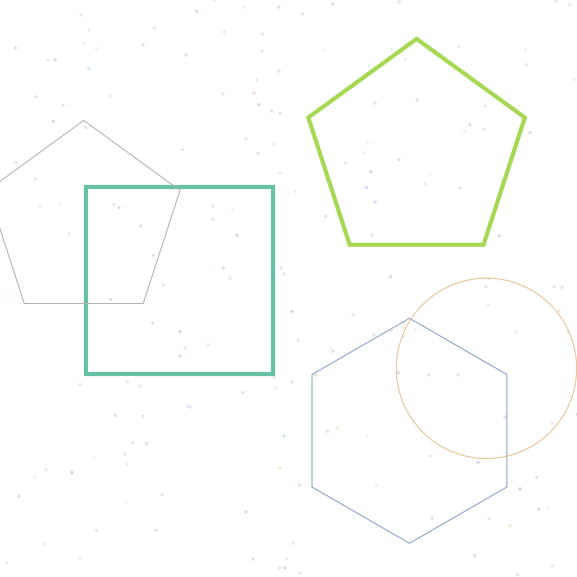[{"shape": "square", "thickness": 2, "radius": 0.81, "center": [0.311, 0.513]}, {"shape": "hexagon", "thickness": 0.5, "radius": 0.97, "center": [0.709, 0.253]}, {"shape": "pentagon", "thickness": 2, "radius": 0.99, "center": [0.721, 0.735]}, {"shape": "circle", "thickness": 0.5, "radius": 0.78, "center": [0.842, 0.361]}, {"shape": "pentagon", "thickness": 0.5, "radius": 0.88, "center": [0.145, 0.615]}]